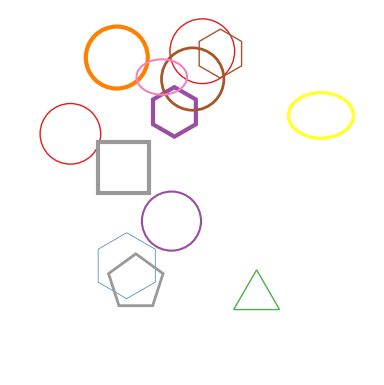[{"shape": "circle", "thickness": 1, "radius": 0.42, "center": [0.525, 0.867]}, {"shape": "circle", "thickness": 1, "radius": 0.39, "center": [0.183, 0.652]}, {"shape": "hexagon", "thickness": 0.5, "radius": 0.43, "center": [0.329, 0.31]}, {"shape": "triangle", "thickness": 1, "radius": 0.34, "center": [0.667, 0.23]}, {"shape": "hexagon", "thickness": 3, "radius": 0.32, "center": [0.453, 0.709]}, {"shape": "circle", "thickness": 1.5, "radius": 0.38, "center": [0.445, 0.426]}, {"shape": "circle", "thickness": 3, "radius": 0.4, "center": [0.303, 0.851]}, {"shape": "oval", "thickness": 2.5, "radius": 0.42, "center": [0.834, 0.7]}, {"shape": "circle", "thickness": 2, "radius": 0.4, "center": [0.501, 0.795]}, {"shape": "hexagon", "thickness": 1, "radius": 0.32, "center": [0.572, 0.861]}, {"shape": "oval", "thickness": 1.5, "radius": 0.33, "center": [0.42, 0.8]}, {"shape": "square", "thickness": 3, "radius": 0.33, "center": [0.32, 0.566]}, {"shape": "pentagon", "thickness": 2, "radius": 0.37, "center": [0.353, 0.266]}]